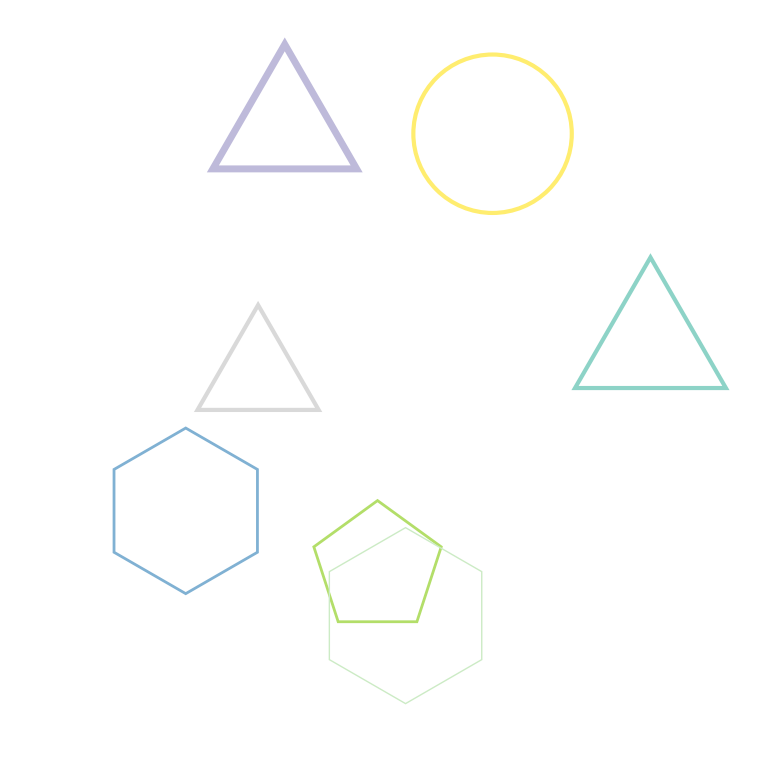[{"shape": "triangle", "thickness": 1.5, "radius": 0.57, "center": [0.845, 0.553]}, {"shape": "triangle", "thickness": 2.5, "radius": 0.54, "center": [0.37, 0.835]}, {"shape": "hexagon", "thickness": 1, "radius": 0.54, "center": [0.241, 0.337]}, {"shape": "pentagon", "thickness": 1, "radius": 0.43, "center": [0.49, 0.263]}, {"shape": "triangle", "thickness": 1.5, "radius": 0.45, "center": [0.335, 0.513]}, {"shape": "hexagon", "thickness": 0.5, "radius": 0.57, "center": [0.527, 0.2]}, {"shape": "circle", "thickness": 1.5, "radius": 0.51, "center": [0.64, 0.826]}]